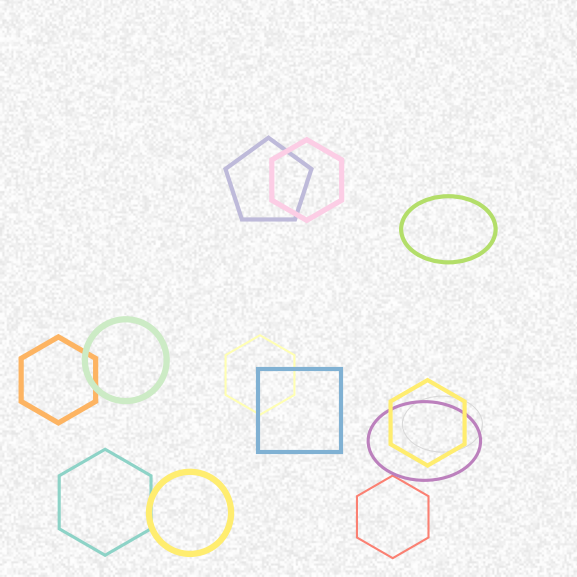[{"shape": "hexagon", "thickness": 1.5, "radius": 0.46, "center": [0.182, 0.129]}, {"shape": "hexagon", "thickness": 1, "radius": 0.34, "center": [0.45, 0.35]}, {"shape": "pentagon", "thickness": 2, "radius": 0.39, "center": [0.465, 0.682]}, {"shape": "hexagon", "thickness": 1, "radius": 0.36, "center": [0.68, 0.104]}, {"shape": "square", "thickness": 2, "radius": 0.36, "center": [0.518, 0.288]}, {"shape": "hexagon", "thickness": 2.5, "radius": 0.37, "center": [0.101, 0.341]}, {"shape": "oval", "thickness": 2, "radius": 0.41, "center": [0.776, 0.602]}, {"shape": "hexagon", "thickness": 2.5, "radius": 0.35, "center": [0.531, 0.687]}, {"shape": "oval", "thickness": 0.5, "radius": 0.35, "center": [0.766, 0.265]}, {"shape": "oval", "thickness": 1.5, "radius": 0.49, "center": [0.735, 0.236]}, {"shape": "circle", "thickness": 3, "radius": 0.35, "center": [0.218, 0.375]}, {"shape": "circle", "thickness": 3, "radius": 0.36, "center": [0.329, 0.111]}, {"shape": "hexagon", "thickness": 2, "radius": 0.37, "center": [0.74, 0.267]}]